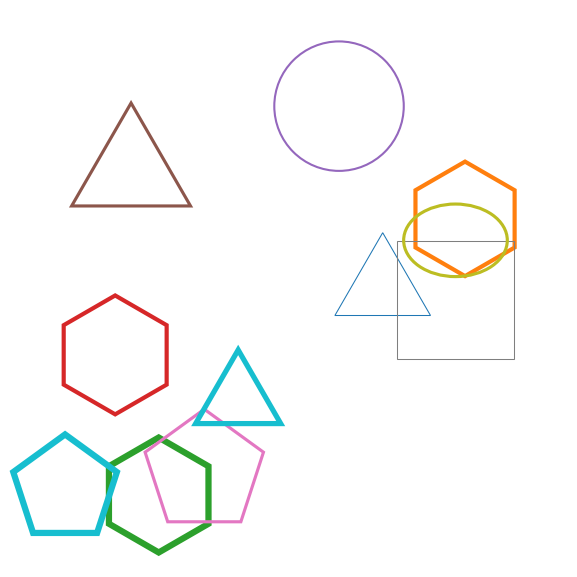[{"shape": "triangle", "thickness": 0.5, "radius": 0.48, "center": [0.663, 0.501]}, {"shape": "hexagon", "thickness": 2, "radius": 0.5, "center": [0.805, 0.62]}, {"shape": "hexagon", "thickness": 3, "radius": 0.5, "center": [0.275, 0.142]}, {"shape": "hexagon", "thickness": 2, "radius": 0.51, "center": [0.199, 0.385]}, {"shape": "circle", "thickness": 1, "radius": 0.56, "center": [0.587, 0.815]}, {"shape": "triangle", "thickness": 1.5, "radius": 0.59, "center": [0.227, 0.702]}, {"shape": "pentagon", "thickness": 1.5, "radius": 0.54, "center": [0.354, 0.183]}, {"shape": "square", "thickness": 0.5, "radius": 0.51, "center": [0.789, 0.48]}, {"shape": "oval", "thickness": 1.5, "radius": 0.45, "center": [0.789, 0.583]}, {"shape": "pentagon", "thickness": 3, "radius": 0.47, "center": [0.113, 0.153]}, {"shape": "triangle", "thickness": 2.5, "radius": 0.43, "center": [0.412, 0.308]}]